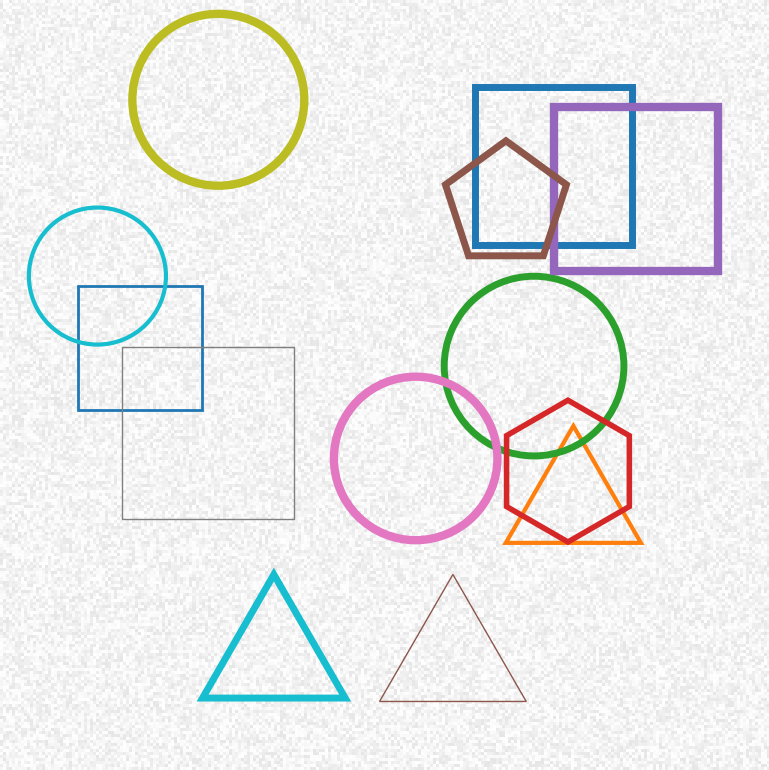[{"shape": "square", "thickness": 2.5, "radius": 0.51, "center": [0.719, 0.784]}, {"shape": "square", "thickness": 1, "radius": 0.4, "center": [0.181, 0.548]}, {"shape": "triangle", "thickness": 1.5, "radius": 0.51, "center": [0.745, 0.346]}, {"shape": "circle", "thickness": 2.5, "radius": 0.58, "center": [0.694, 0.525]}, {"shape": "hexagon", "thickness": 2, "radius": 0.46, "center": [0.738, 0.388]}, {"shape": "square", "thickness": 3, "radius": 0.53, "center": [0.826, 0.754]}, {"shape": "pentagon", "thickness": 2.5, "radius": 0.41, "center": [0.657, 0.735]}, {"shape": "triangle", "thickness": 0.5, "radius": 0.55, "center": [0.588, 0.144]}, {"shape": "circle", "thickness": 3, "radius": 0.53, "center": [0.54, 0.405]}, {"shape": "square", "thickness": 0.5, "radius": 0.56, "center": [0.27, 0.437]}, {"shape": "circle", "thickness": 3, "radius": 0.56, "center": [0.284, 0.87]}, {"shape": "triangle", "thickness": 2.5, "radius": 0.53, "center": [0.356, 0.147]}, {"shape": "circle", "thickness": 1.5, "radius": 0.45, "center": [0.127, 0.641]}]